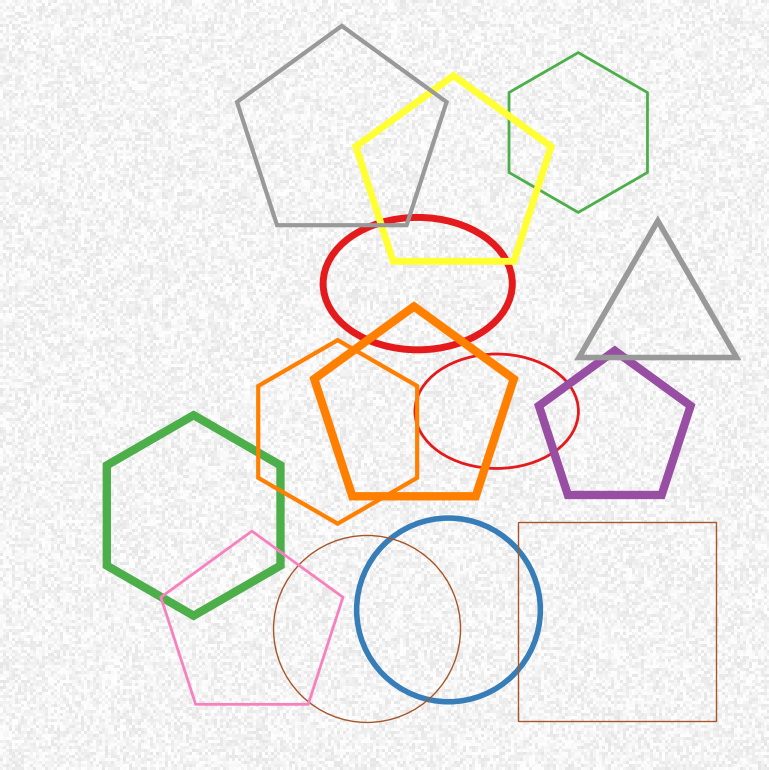[{"shape": "oval", "thickness": 1, "radius": 0.53, "center": [0.645, 0.466]}, {"shape": "oval", "thickness": 2.5, "radius": 0.61, "center": [0.542, 0.632]}, {"shape": "circle", "thickness": 2, "radius": 0.6, "center": [0.582, 0.208]}, {"shape": "hexagon", "thickness": 3, "radius": 0.65, "center": [0.251, 0.331]}, {"shape": "hexagon", "thickness": 1, "radius": 0.52, "center": [0.751, 0.828]}, {"shape": "pentagon", "thickness": 3, "radius": 0.52, "center": [0.798, 0.441]}, {"shape": "pentagon", "thickness": 3, "radius": 0.68, "center": [0.538, 0.466]}, {"shape": "hexagon", "thickness": 1.5, "radius": 0.6, "center": [0.439, 0.439]}, {"shape": "pentagon", "thickness": 2.5, "radius": 0.67, "center": [0.589, 0.768]}, {"shape": "circle", "thickness": 0.5, "radius": 0.61, "center": [0.477, 0.183]}, {"shape": "square", "thickness": 0.5, "radius": 0.65, "center": [0.801, 0.193]}, {"shape": "pentagon", "thickness": 1, "radius": 0.62, "center": [0.327, 0.186]}, {"shape": "triangle", "thickness": 2, "radius": 0.59, "center": [0.854, 0.595]}, {"shape": "pentagon", "thickness": 1.5, "radius": 0.72, "center": [0.444, 0.823]}]